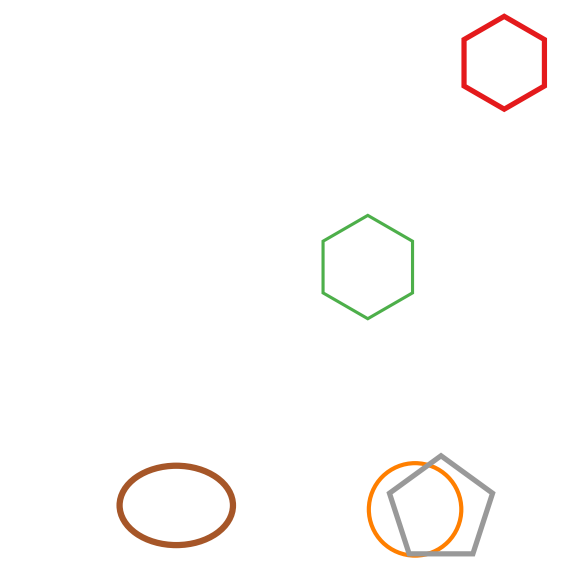[{"shape": "hexagon", "thickness": 2.5, "radius": 0.4, "center": [0.873, 0.89]}, {"shape": "hexagon", "thickness": 1.5, "radius": 0.45, "center": [0.637, 0.537]}, {"shape": "circle", "thickness": 2, "radius": 0.4, "center": [0.719, 0.117]}, {"shape": "oval", "thickness": 3, "radius": 0.49, "center": [0.305, 0.124]}, {"shape": "pentagon", "thickness": 2.5, "radius": 0.47, "center": [0.764, 0.116]}]